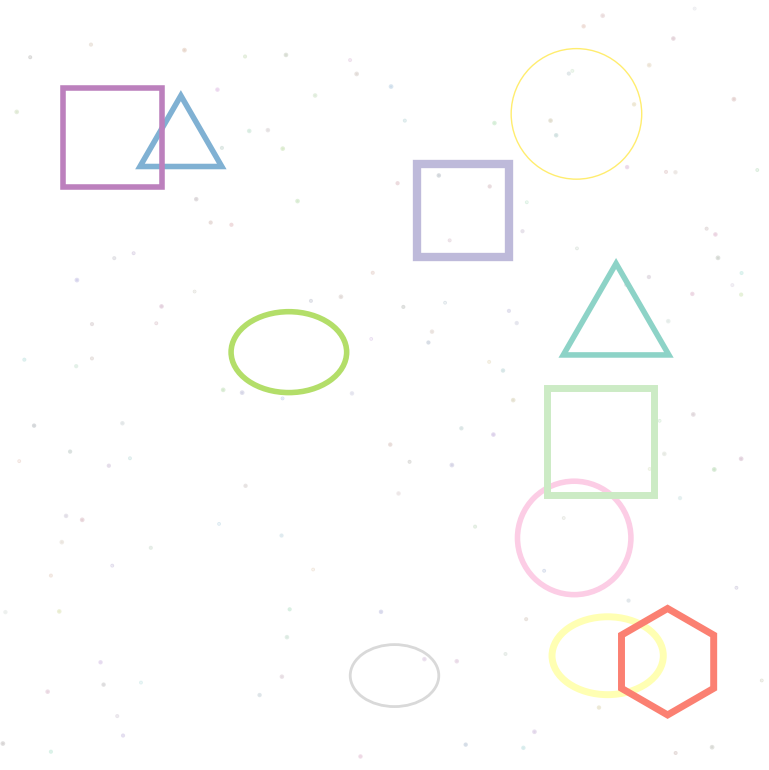[{"shape": "triangle", "thickness": 2, "radius": 0.4, "center": [0.8, 0.579]}, {"shape": "oval", "thickness": 2.5, "radius": 0.36, "center": [0.789, 0.148]}, {"shape": "square", "thickness": 3, "radius": 0.3, "center": [0.601, 0.727]}, {"shape": "hexagon", "thickness": 2.5, "radius": 0.35, "center": [0.867, 0.141]}, {"shape": "triangle", "thickness": 2, "radius": 0.31, "center": [0.235, 0.814]}, {"shape": "oval", "thickness": 2, "radius": 0.38, "center": [0.375, 0.543]}, {"shape": "circle", "thickness": 2, "radius": 0.37, "center": [0.746, 0.301]}, {"shape": "oval", "thickness": 1, "radius": 0.29, "center": [0.512, 0.123]}, {"shape": "square", "thickness": 2, "radius": 0.32, "center": [0.146, 0.822]}, {"shape": "square", "thickness": 2.5, "radius": 0.35, "center": [0.78, 0.427]}, {"shape": "circle", "thickness": 0.5, "radius": 0.42, "center": [0.749, 0.852]}]